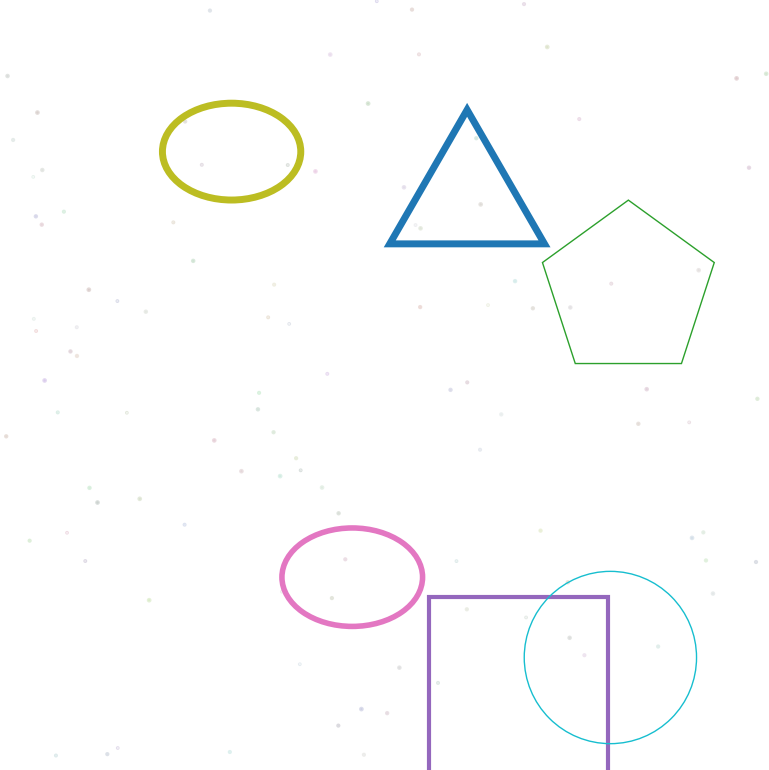[{"shape": "triangle", "thickness": 2.5, "radius": 0.58, "center": [0.607, 0.741]}, {"shape": "pentagon", "thickness": 0.5, "radius": 0.59, "center": [0.816, 0.623]}, {"shape": "square", "thickness": 1.5, "radius": 0.58, "center": [0.674, 0.109]}, {"shape": "oval", "thickness": 2, "radius": 0.46, "center": [0.457, 0.25]}, {"shape": "oval", "thickness": 2.5, "radius": 0.45, "center": [0.301, 0.803]}, {"shape": "circle", "thickness": 0.5, "radius": 0.56, "center": [0.793, 0.146]}]